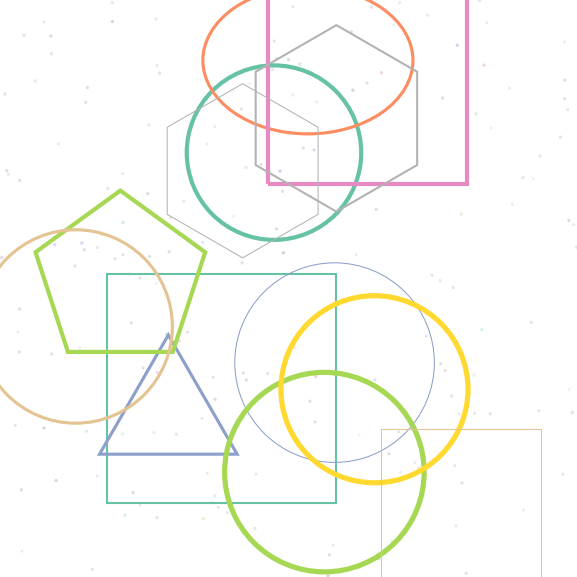[{"shape": "circle", "thickness": 2, "radius": 0.76, "center": [0.474, 0.735]}, {"shape": "square", "thickness": 1, "radius": 0.99, "center": [0.383, 0.326]}, {"shape": "oval", "thickness": 1.5, "radius": 0.91, "center": [0.533, 0.895]}, {"shape": "circle", "thickness": 0.5, "radius": 0.86, "center": [0.579, 0.371]}, {"shape": "triangle", "thickness": 1.5, "radius": 0.69, "center": [0.291, 0.281]}, {"shape": "square", "thickness": 2, "radius": 0.86, "center": [0.637, 0.854]}, {"shape": "pentagon", "thickness": 2, "radius": 0.77, "center": [0.208, 0.515]}, {"shape": "circle", "thickness": 2.5, "radius": 0.86, "center": [0.562, 0.182]}, {"shape": "circle", "thickness": 2.5, "radius": 0.81, "center": [0.648, 0.325]}, {"shape": "square", "thickness": 0.5, "radius": 0.69, "center": [0.798, 0.117]}, {"shape": "circle", "thickness": 1.5, "radius": 0.84, "center": [0.131, 0.434]}, {"shape": "hexagon", "thickness": 1, "radius": 0.81, "center": [0.583, 0.794]}, {"shape": "hexagon", "thickness": 0.5, "radius": 0.75, "center": [0.42, 0.703]}]